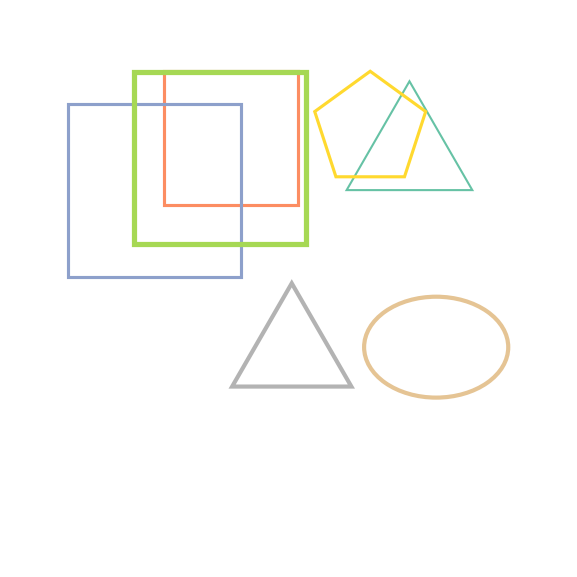[{"shape": "triangle", "thickness": 1, "radius": 0.63, "center": [0.709, 0.733]}, {"shape": "square", "thickness": 1.5, "radius": 0.58, "center": [0.4, 0.76]}, {"shape": "square", "thickness": 1.5, "radius": 0.75, "center": [0.267, 0.67]}, {"shape": "square", "thickness": 2.5, "radius": 0.74, "center": [0.381, 0.725]}, {"shape": "pentagon", "thickness": 1.5, "radius": 0.5, "center": [0.641, 0.775]}, {"shape": "oval", "thickness": 2, "radius": 0.62, "center": [0.755, 0.398]}, {"shape": "triangle", "thickness": 2, "radius": 0.6, "center": [0.505, 0.389]}]